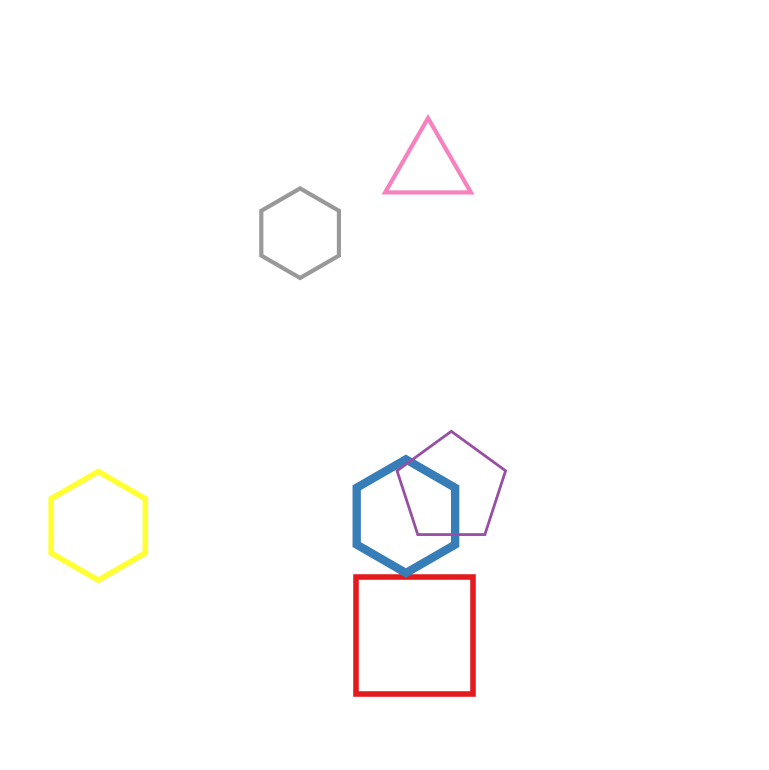[{"shape": "square", "thickness": 2, "radius": 0.38, "center": [0.538, 0.175]}, {"shape": "hexagon", "thickness": 3, "radius": 0.37, "center": [0.527, 0.33]}, {"shape": "pentagon", "thickness": 1, "radius": 0.37, "center": [0.586, 0.366]}, {"shape": "hexagon", "thickness": 2, "radius": 0.35, "center": [0.128, 0.317]}, {"shape": "triangle", "thickness": 1.5, "radius": 0.32, "center": [0.556, 0.782]}, {"shape": "hexagon", "thickness": 1.5, "radius": 0.29, "center": [0.39, 0.697]}]